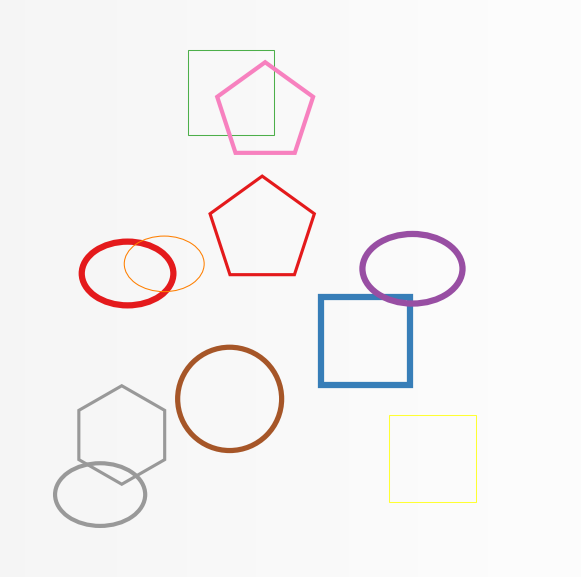[{"shape": "pentagon", "thickness": 1.5, "radius": 0.47, "center": [0.451, 0.6]}, {"shape": "oval", "thickness": 3, "radius": 0.39, "center": [0.219, 0.526]}, {"shape": "square", "thickness": 3, "radius": 0.38, "center": [0.628, 0.408]}, {"shape": "square", "thickness": 0.5, "radius": 0.37, "center": [0.397, 0.839]}, {"shape": "oval", "thickness": 3, "radius": 0.43, "center": [0.71, 0.534]}, {"shape": "oval", "thickness": 0.5, "radius": 0.34, "center": [0.283, 0.542]}, {"shape": "square", "thickness": 0.5, "radius": 0.37, "center": [0.744, 0.205]}, {"shape": "circle", "thickness": 2.5, "radius": 0.45, "center": [0.395, 0.308]}, {"shape": "pentagon", "thickness": 2, "radius": 0.43, "center": [0.456, 0.805]}, {"shape": "oval", "thickness": 2, "radius": 0.39, "center": [0.172, 0.143]}, {"shape": "hexagon", "thickness": 1.5, "radius": 0.43, "center": [0.209, 0.246]}]